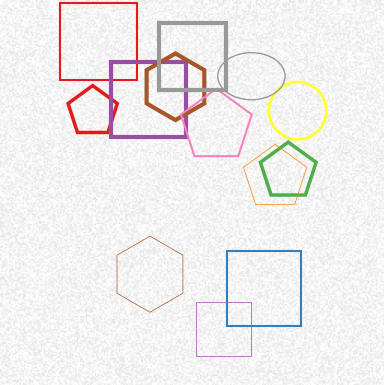[{"shape": "square", "thickness": 1.5, "radius": 0.5, "center": [0.256, 0.892]}, {"shape": "pentagon", "thickness": 2.5, "radius": 0.34, "center": [0.241, 0.71]}, {"shape": "square", "thickness": 1.5, "radius": 0.48, "center": [0.686, 0.25]}, {"shape": "pentagon", "thickness": 2.5, "radius": 0.38, "center": [0.749, 0.555]}, {"shape": "square", "thickness": 0.5, "radius": 0.35, "center": [0.581, 0.146]}, {"shape": "square", "thickness": 3, "radius": 0.49, "center": [0.385, 0.741]}, {"shape": "pentagon", "thickness": 0.5, "radius": 0.43, "center": [0.715, 0.539]}, {"shape": "circle", "thickness": 2, "radius": 0.37, "center": [0.773, 0.712]}, {"shape": "hexagon", "thickness": 0.5, "radius": 0.49, "center": [0.389, 0.288]}, {"shape": "hexagon", "thickness": 3, "radius": 0.43, "center": [0.456, 0.775]}, {"shape": "pentagon", "thickness": 1.5, "radius": 0.48, "center": [0.562, 0.673]}, {"shape": "oval", "thickness": 1, "radius": 0.44, "center": [0.653, 0.802]}, {"shape": "square", "thickness": 3, "radius": 0.43, "center": [0.5, 0.853]}]